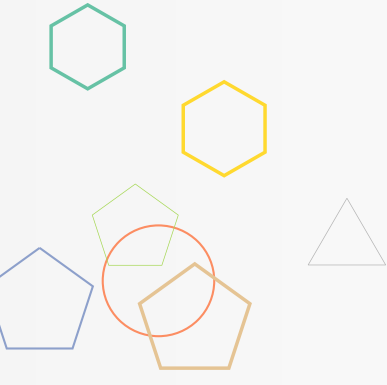[{"shape": "hexagon", "thickness": 2.5, "radius": 0.54, "center": [0.226, 0.878]}, {"shape": "circle", "thickness": 1.5, "radius": 0.72, "center": [0.409, 0.271]}, {"shape": "pentagon", "thickness": 1.5, "radius": 0.72, "center": [0.102, 0.212]}, {"shape": "pentagon", "thickness": 0.5, "radius": 0.58, "center": [0.349, 0.405]}, {"shape": "hexagon", "thickness": 2.5, "radius": 0.61, "center": [0.578, 0.666]}, {"shape": "pentagon", "thickness": 2.5, "radius": 0.75, "center": [0.503, 0.165]}, {"shape": "triangle", "thickness": 0.5, "radius": 0.58, "center": [0.895, 0.37]}]